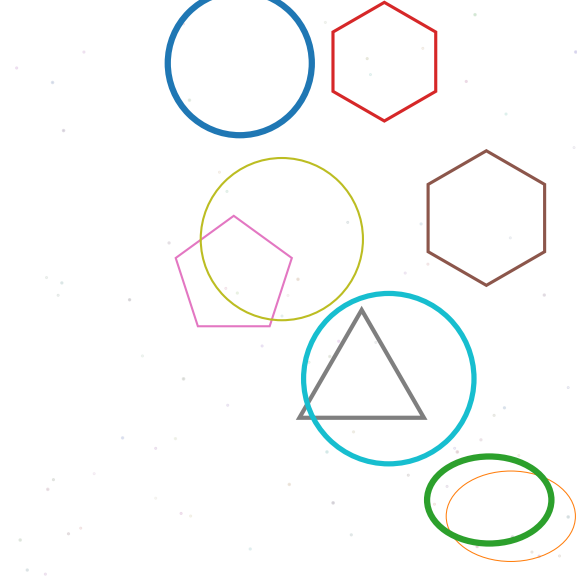[{"shape": "circle", "thickness": 3, "radius": 0.62, "center": [0.415, 0.89]}, {"shape": "oval", "thickness": 0.5, "radius": 0.56, "center": [0.885, 0.105]}, {"shape": "oval", "thickness": 3, "radius": 0.54, "center": [0.847, 0.133]}, {"shape": "hexagon", "thickness": 1.5, "radius": 0.51, "center": [0.666, 0.892]}, {"shape": "hexagon", "thickness": 1.5, "radius": 0.58, "center": [0.842, 0.622]}, {"shape": "pentagon", "thickness": 1, "radius": 0.53, "center": [0.405, 0.52]}, {"shape": "triangle", "thickness": 2, "radius": 0.62, "center": [0.626, 0.338]}, {"shape": "circle", "thickness": 1, "radius": 0.7, "center": [0.488, 0.585]}, {"shape": "circle", "thickness": 2.5, "radius": 0.74, "center": [0.673, 0.343]}]